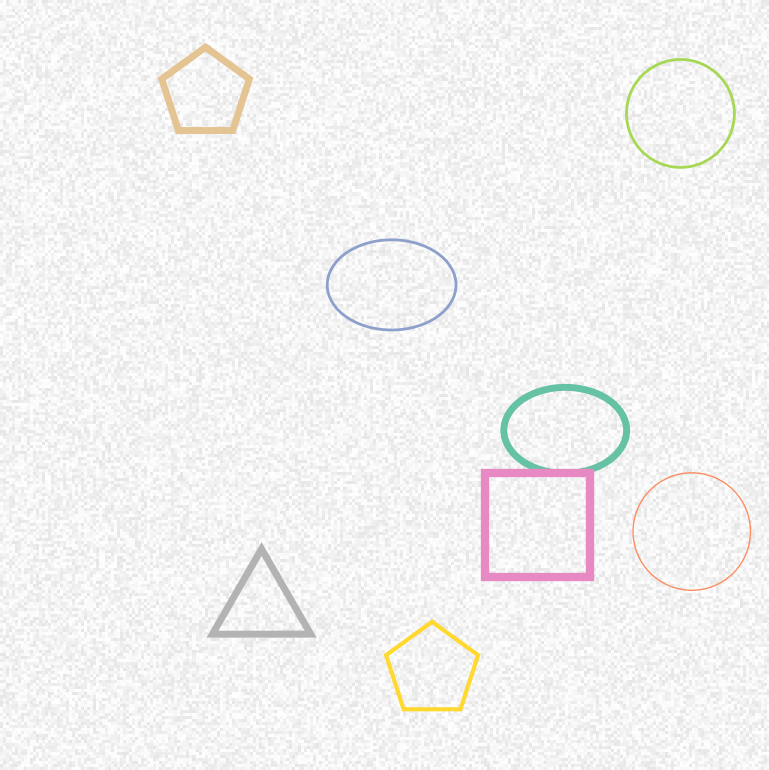[{"shape": "oval", "thickness": 2.5, "radius": 0.4, "center": [0.734, 0.441]}, {"shape": "circle", "thickness": 0.5, "radius": 0.38, "center": [0.898, 0.31]}, {"shape": "oval", "thickness": 1, "radius": 0.42, "center": [0.509, 0.63]}, {"shape": "square", "thickness": 3, "radius": 0.34, "center": [0.698, 0.318]}, {"shape": "circle", "thickness": 1, "radius": 0.35, "center": [0.884, 0.853]}, {"shape": "pentagon", "thickness": 1.5, "radius": 0.31, "center": [0.561, 0.13]}, {"shape": "pentagon", "thickness": 2.5, "radius": 0.3, "center": [0.267, 0.879]}, {"shape": "triangle", "thickness": 2.5, "radius": 0.37, "center": [0.34, 0.213]}]